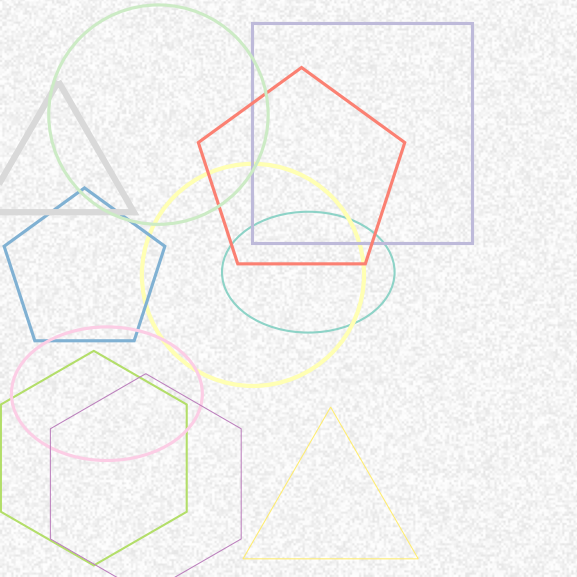[{"shape": "oval", "thickness": 1, "radius": 0.75, "center": [0.534, 0.528]}, {"shape": "circle", "thickness": 2, "radius": 0.96, "center": [0.438, 0.523]}, {"shape": "square", "thickness": 1.5, "radius": 0.95, "center": [0.627, 0.768]}, {"shape": "pentagon", "thickness": 1.5, "radius": 0.94, "center": [0.522, 0.694]}, {"shape": "pentagon", "thickness": 1.5, "radius": 0.73, "center": [0.146, 0.527]}, {"shape": "hexagon", "thickness": 1, "radius": 0.93, "center": [0.162, 0.206]}, {"shape": "oval", "thickness": 1.5, "radius": 0.83, "center": [0.185, 0.317]}, {"shape": "triangle", "thickness": 3, "radius": 0.76, "center": [0.101, 0.707]}, {"shape": "hexagon", "thickness": 0.5, "radius": 0.95, "center": [0.252, 0.161]}, {"shape": "circle", "thickness": 1.5, "radius": 0.95, "center": [0.274, 0.801]}, {"shape": "triangle", "thickness": 0.5, "radius": 0.88, "center": [0.573, 0.119]}]